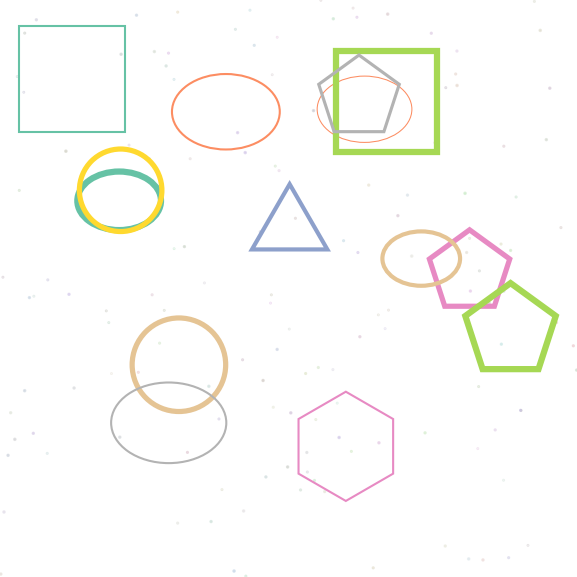[{"shape": "oval", "thickness": 3, "radius": 0.36, "center": [0.206, 0.651]}, {"shape": "square", "thickness": 1, "radius": 0.46, "center": [0.125, 0.862]}, {"shape": "oval", "thickness": 0.5, "radius": 0.41, "center": [0.631, 0.81]}, {"shape": "oval", "thickness": 1, "radius": 0.47, "center": [0.391, 0.806]}, {"shape": "triangle", "thickness": 2, "radius": 0.38, "center": [0.502, 0.605]}, {"shape": "pentagon", "thickness": 2.5, "radius": 0.37, "center": [0.813, 0.528]}, {"shape": "hexagon", "thickness": 1, "radius": 0.47, "center": [0.599, 0.226]}, {"shape": "pentagon", "thickness": 3, "radius": 0.41, "center": [0.884, 0.427]}, {"shape": "square", "thickness": 3, "radius": 0.44, "center": [0.669, 0.823]}, {"shape": "circle", "thickness": 2.5, "radius": 0.36, "center": [0.209, 0.67]}, {"shape": "oval", "thickness": 2, "radius": 0.34, "center": [0.729, 0.551]}, {"shape": "circle", "thickness": 2.5, "radius": 0.4, "center": [0.31, 0.368]}, {"shape": "pentagon", "thickness": 1.5, "radius": 0.37, "center": [0.622, 0.83]}, {"shape": "oval", "thickness": 1, "radius": 0.5, "center": [0.292, 0.267]}]